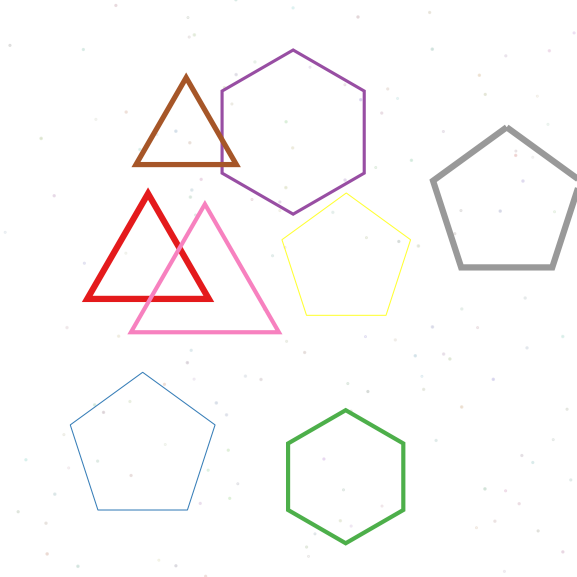[{"shape": "triangle", "thickness": 3, "radius": 0.61, "center": [0.256, 0.542]}, {"shape": "pentagon", "thickness": 0.5, "radius": 0.66, "center": [0.247, 0.223]}, {"shape": "hexagon", "thickness": 2, "radius": 0.58, "center": [0.599, 0.174]}, {"shape": "hexagon", "thickness": 1.5, "radius": 0.71, "center": [0.508, 0.77]}, {"shape": "pentagon", "thickness": 0.5, "radius": 0.59, "center": [0.6, 0.548]}, {"shape": "triangle", "thickness": 2.5, "radius": 0.5, "center": [0.322, 0.764]}, {"shape": "triangle", "thickness": 2, "radius": 0.74, "center": [0.355, 0.498]}, {"shape": "pentagon", "thickness": 3, "radius": 0.67, "center": [0.877, 0.645]}]